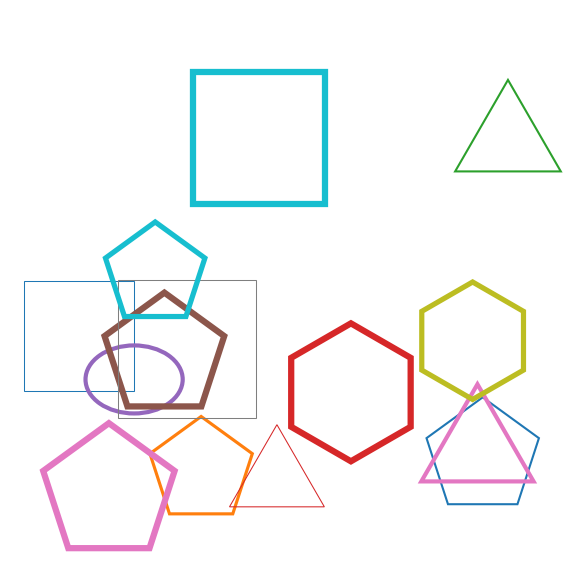[{"shape": "square", "thickness": 0.5, "radius": 0.47, "center": [0.137, 0.417]}, {"shape": "pentagon", "thickness": 1, "radius": 0.51, "center": [0.836, 0.209]}, {"shape": "pentagon", "thickness": 1.5, "radius": 0.47, "center": [0.348, 0.185]}, {"shape": "triangle", "thickness": 1, "radius": 0.53, "center": [0.88, 0.755]}, {"shape": "hexagon", "thickness": 3, "radius": 0.6, "center": [0.608, 0.32]}, {"shape": "triangle", "thickness": 0.5, "radius": 0.47, "center": [0.48, 0.169]}, {"shape": "oval", "thickness": 2, "radius": 0.42, "center": [0.232, 0.342]}, {"shape": "pentagon", "thickness": 3, "radius": 0.54, "center": [0.285, 0.383]}, {"shape": "pentagon", "thickness": 3, "radius": 0.6, "center": [0.189, 0.147]}, {"shape": "triangle", "thickness": 2, "radius": 0.56, "center": [0.827, 0.222]}, {"shape": "square", "thickness": 0.5, "radius": 0.6, "center": [0.324, 0.395]}, {"shape": "hexagon", "thickness": 2.5, "radius": 0.51, "center": [0.818, 0.409]}, {"shape": "pentagon", "thickness": 2.5, "radius": 0.45, "center": [0.269, 0.524]}, {"shape": "square", "thickness": 3, "radius": 0.57, "center": [0.449, 0.76]}]